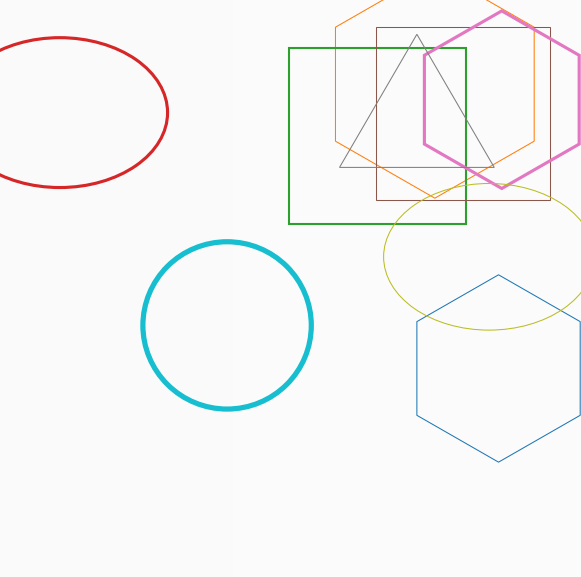[{"shape": "hexagon", "thickness": 0.5, "radius": 0.81, "center": [0.858, 0.361]}, {"shape": "hexagon", "thickness": 0.5, "radius": 0.99, "center": [0.748, 0.853]}, {"shape": "square", "thickness": 1, "radius": 0.76, "center": [0.65, 0.763]}, {"shape": "oval", "thickness": 1.5, "radius": 0.93, "center": [0.103, 0.804]}, {"shape": "square", "thickness": 0.5, "radius": 0.75, "center": [0.797, 0.802]}, {"shape": "hexagon", "thickness": 1.5, "radius": 0.77, "center": [0.863, 0.827]}, {"shape": "triangle", "thickness": 0.5, "radius": 0.77, "center": [0.717, 0.786]}, {"shape": "oval", "thickness": 0.5, "radius": 0.91, "center": [0.841, 0.554]}, {"shape": "circle", "thickness": 2.5, "radius": 0.72, "center": [0.391, 0.436]}]